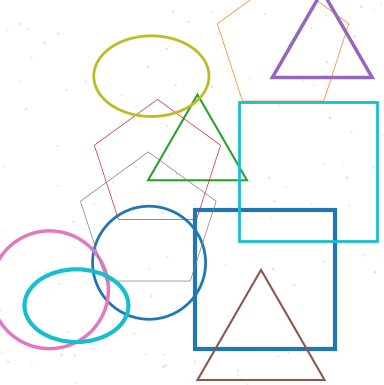[{"shape": "circle", "thickness": 2, "radius": 0.73, "center": [0.387, 0.318]}, {"shape": "square", "thickness": 3, "radius": 0.91, "center": [0.688, 0.275]}, {"shape": "pentagon", "thickness": 0.5, "radius": 0.9, "center": [0.735, 0.883]}, {"shape": "triangle", "thickness": 1.5, "radius": 0.74, "center": [0.513, 0.606]}, {"shape": "pentagon", "thickness": 0.5, "radius": 0.86, "center": [0.409, 0.569]}, {"shape": "triangle", "thickness": 2.5, "radius": 0.75, "center": [0.837, 0.874]}, {"shape": "triangle", "thickness": 1.5, "radius": 0.95, "center": [0.678, 0.108]}, {"shape": "circle", "thickness": 2.5, "radius": 0.76, "center": [0.129, 0.247]}, {"shape": "pentagon", "thickness": 0.5, "radius": 0.93, "center": [0.385, 0.42]}, {"shape": "oval", "thickness": 2, "radius": 0.75, "center": [0.393, 0.802]}, {"shape": "oval", "thickness": 3, "radius": 0.67, "center": [0.199, 0.206]}, {"shape": "square", "thickness": 2, "radius": 0.9, "center": [0.8, 0.555]}]